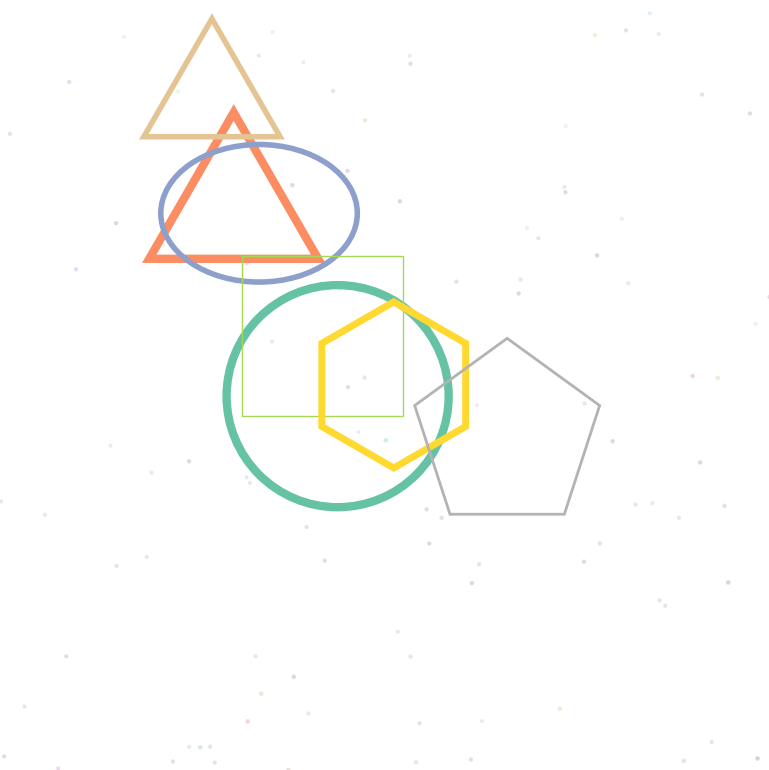[{"shape": "circle", "thickness": 3, "radius": 0.72, "center": [0.438, 0.485]}, {"shape": "triangle", "thickness": 3, "radius": 0.63, "center": [0.303, 0.727]}, {"shape": "oval", "thickness": 2, "radius": 0.64, "center": [0.336, 0.723]}, {"shape": "square", "thickness": 0.5, "radius": 0.52, "center": [0.418, 0.564]}, {"shape": "hexagon", "thickness": 2.5, "radius": 0.54, "center": [0.511, 0.5]}, {"shape": "triangle", "thickness": 2, "radius": 0.51, "center": [0.275, 0.874]}, {"shape": "pentagon", "thickness": 1, "radius": 0.63, "center": [0.659, 0.434]}]